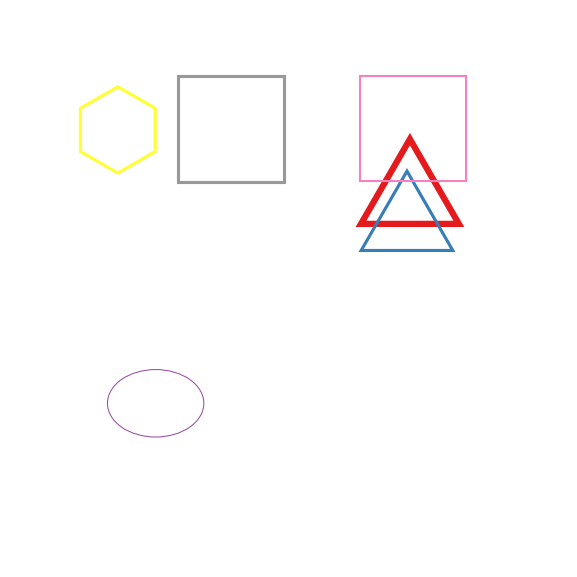[{"shape": "triangle", "thickness": 3, "radius": 0.49, "center": [0.71, 0.66]}, {"shape": "triangle", "thickness": 1.5, "radius": 0.46, "center": [0.705, 0.611]}, {"shape": "oval", "thickness": 0.5, "radius": 0.42, "center": [0.27, 0.301]}, {"shape": "hexagon", "thickness": 1.5, "radius": 0.37, "center": [0.204, 0.774]}, {"shape": "square", "thickness": 1, "radius": 0.46, "center": [0.715, 0.776]}, {"shape": "square", "thickness": 1.5, "radius": 0.46, "center": [0.401, 0.776]}]